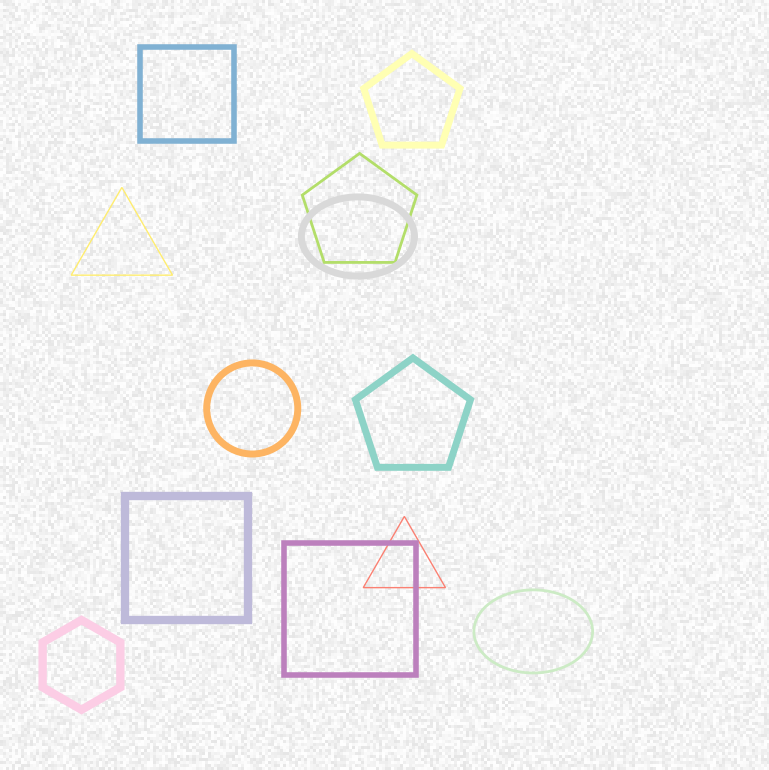[{"shape": "pentagon", "thickness": 2.5, "radius": 0.39, "center": [0.536, 0.457]}, {"shape": "pentagon", "thickness": 2.5, "radius": 0.33, "center": [0.535, 0.865]}, {"shape": "square", "thickness": 3, "radius": 0.4, "center": [0.242, 0.276]}, {"shape": "triangle", "thickness": 0.5, "radius": 0.31, "center": [0.525, 0.268]}, {"shape": "square", "thickness": 2, "radius": 0.3, "center": [0.243, 0.878]}, {"shape": "circle", "thickness": 2.5, "radius": 0.3, "center": [0.328, 0.47]}, {"shape": "pentagon", "thickness": 1, "radius": 0.39, "center": [0.467, 0.723]}, {"shape": "hexagon", "thickness": 3, "radius": 0.29, "center": [0.106, 0.137]}, {"shape": "oval", "thickness": 2.5, "radius": 0.37, "center": [0.465, 0.693]}, {"shape": "square", "thickness": 2, "radius": 0.43, "center": [0.455, 0.209]}, {"shape": "oval", "thickness": 1, "radius": 0.39, "center": [0.693, 0.18]}, {"shape": "triangle", "thickness": 0.5, "radius": 0.38, "center": [0.158, 0.681]}]